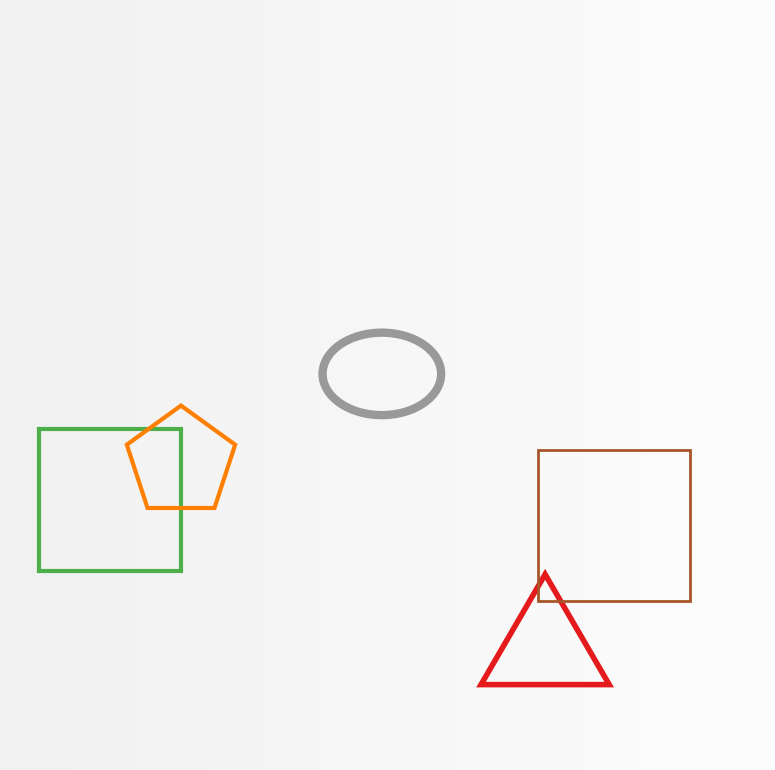[{"shape": "triangle", "thickness": 2, "radius": 0.48, "center": [0.703, 0.159]}, {"shape": "square", "thickness": 1.5, "radius": 0.46, "center": [0.142, 0.351]}, {"shape": "pentagon", "thickness": 1.5, "radius": 0.37, "center": [0.234, 0.4]}, {"shape": "square", "thickness": 1, "radius": 0.49, "center": [0.793, 0.317]}, {"shape": "oval", "thickness": 3, "radius": 0.38, "center": [0.493, 0.514]}]